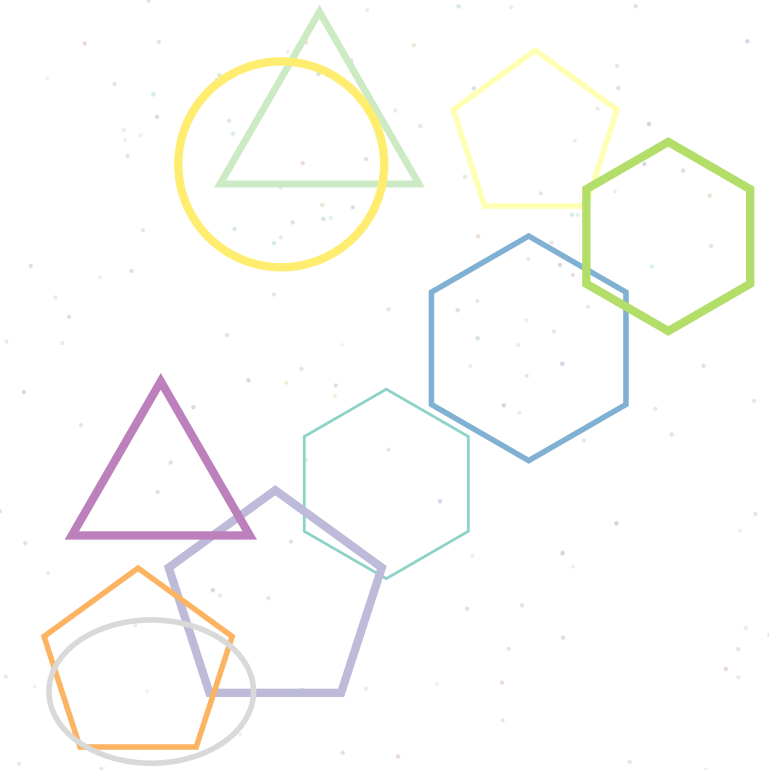[{"shape": "hexagon", "thickness": 1, "radius": 0.62, "center": [0.502, 0.372]}, {"shape": "pentagon", "thickness": 2, "radius": 0.56, "center": [0.695, 0.823]}, {"shape": "pentagon", "thickness": 3, "radius": 0.73, "center": [0.357, 0.218]}, {"shape": "hexagon", "thickness": 2, "radius": 0.73, "center": [0.687, 0.548]}, {"shape": "pentagon", "thickness": 2, "radius": 0.64, "center": [0.179, 0.134]}, {"shape": "hexagon", "thickness": 3, "radius": 0.61, "center": [0.868, 0.693]}, {"shape": "oval", "thickness": 2, "radius": 0.66, "center": [0.196, 0.102]}, {"shape": "triangle", "thickness": 3, "radius": 0.67, "center": [0.209, 0.371]}, {"shape": "triangle", "thickness": 2.5, "radius": 0.75, "center": [0.415, 0.836]}, {"shape": "circle", "thickness": 3, "radius": 0.67, "center": [0.365, 0.787]}]